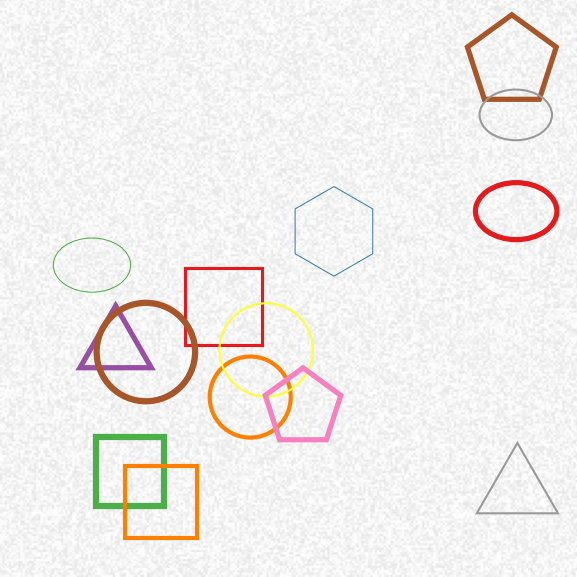[{"shape": "oval", "thickness": 2.5, "radius": 0.35, "center": [0.894, 0.634]}, {"shape": "square", "thickness": 1.5, "radius": 0.33, "center": [0.387, 0.468]}, {"shape": "hexagon", "thickness": 0.5, "radius": 0.39, "center": [0.578, 0.599]}, {"shape": "square", "thickness": 3, "radius": 0.3, "center": [0.225, 0.182]}, {"shape": "oval", "thickness": 0.5, "radius": 0.33, "center": [0.159, 0.54]}, {"shape": "triangle", "thickness": 2.5, "radius": 0.36, "center": [0.2, 0.398]}, {"shape": "square", "thickness": 2, "radius": 0.31, "center": [0.279, 0.13]}, {"shape": "circle", "thickness": 2, "radius": 0.35, "center": [0.433, 0.312]}, {"shape": "circle", "thickness": 1, "radius": 0.4, "center": [0.461, 0.393]}, {"shape": "pentagon", "thickness": 2.5, "radius": 0.4, "center": [0.886, 0.893]}, {"shape": "circle", "thickness": 3, "radius": 0.43, "center": [0.253, 0.39]}, {"shape": "pentagon", "thickness": 2.5, "radius": 0.34, "center": [0.525, 0.293]}, {"shape": "oval", "thickness": 1, "radius": 0.31, "center": [0.893, 0.8]}, {"shape": "triangle", "thickness": 1, "radius": 0.41, "center": [0.896, 0.151]}]